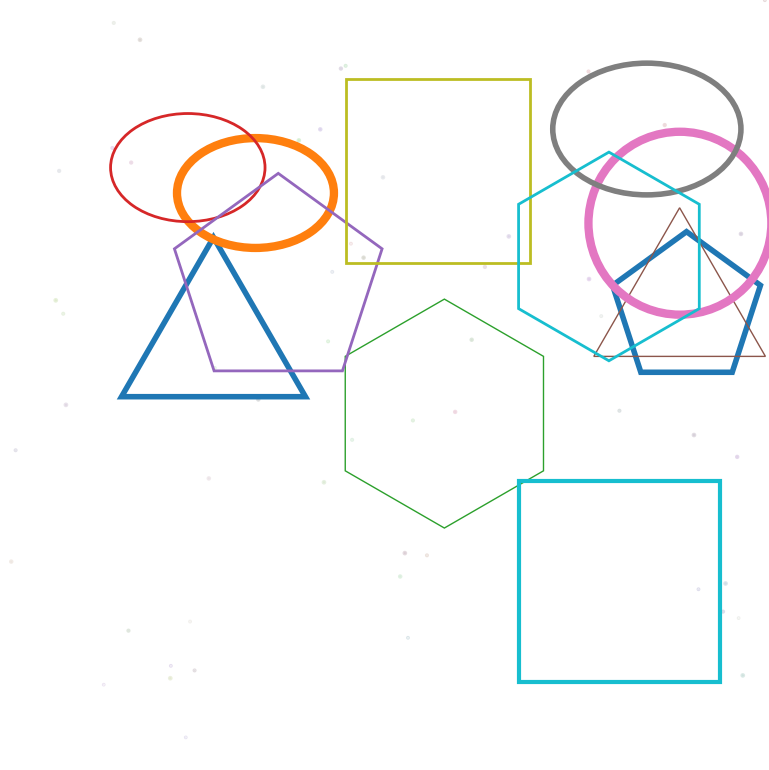[{"shape": "pentagon", "thickness": 2, "radius": 0.5, "center": [0.892, 0.598]}, {"shape": "triangle", "thickness": 2, "radius": 0.69, "center": [0.277, 0.554]}, {"shape": "oval", "thickness": 3, "radius": 0.51, "center": [0.332, 0.749]}, {"shape": "hexagon", "thickness": 0.5, "radius": 0.74, "center": [0.577, 0.463]}, {"shape": "oval", "thickness": 1, "radius": 0.5, "center": [0.244, 0.782]}, {"shape": "pentagon", "thickness": 1, "radius": 0.71, "center": [0.361, 0.633]}, {"shape": "triangle", "thickness": 0.5, "radius": 0.64, "center": [0.883, 0.601]}, {"shape": "circle", "thickness": 3, "radius": 0.59, "center": [0.883, 0.71]}, {"shape": "oval", "thickness": 2, "radius": 0.61, "center": [0.84, 0.832]}, {"shape": "square", "thickness": 1, "radius": 0.6, "center": [0.569, 0.778]}, {"shape": "square", "thickness": 1.5, "radius": 0.65, "center": [0.805, 0.245]}, {"shape": "hexagon", "thickness": 1, "radius": 0.68, "center": [0.791, 0.667]}]